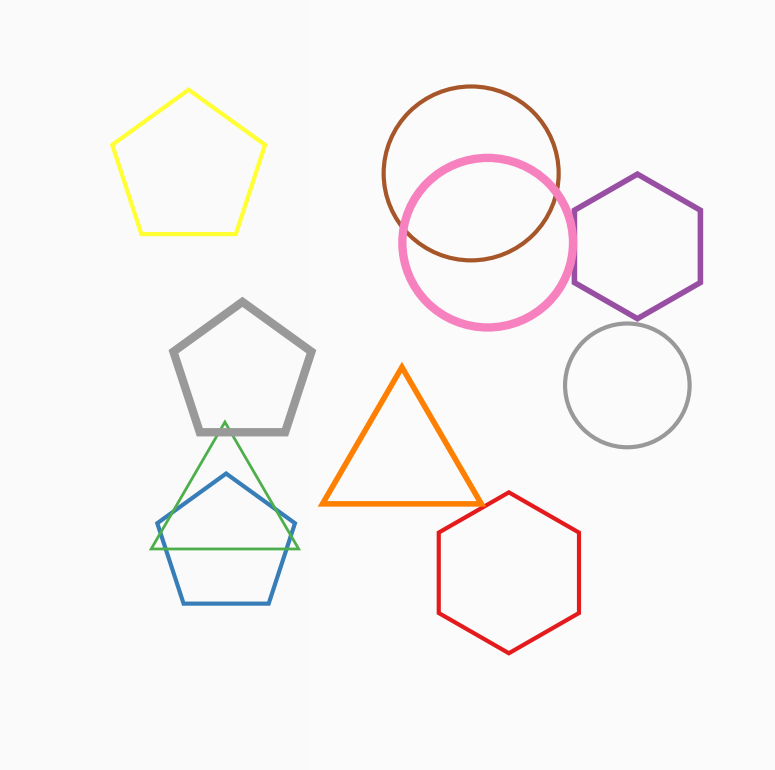[{"shape": "hexagon", "thickness": 1.5, "radius": 0.52, "center": [0.657, 0.256]}, {"shape": "pentagon", "thickness": 1.5, "radius": 0.47, "center": [0.292, 0.292]}, {"shape": "triangle", "thickness": 1, "radius": 0.55, "center": [0.29, 0.342]}, {"shape": "hexagon", "thickness": 2, "radius": 0.47, "center": [0.822, 0.68]}, {"shape": "triangle", "thickness": 2, "radius": 0.59, "center": [0.519, 0.405]}, {"shape": "pentagon", "thickness": 1.5, "radius": 0.52, "center": [0.243, 0.78]}, {"shape": "circle", "thickness": 1.5, "radius": 0.56, "center": [0.608, 0.775]}, {"shape": "circle", "thickness": 3, "radius": 0.55, "center": [0.629, 0.685]}, {"shape": "circle", "thickness": 1.5, "radius": 0.4, "center": [0.809, 0.499]}, {"shape": "pentagon", "thickness": 3, "radius": 0.47, "center": [0.313, 0.514]}]